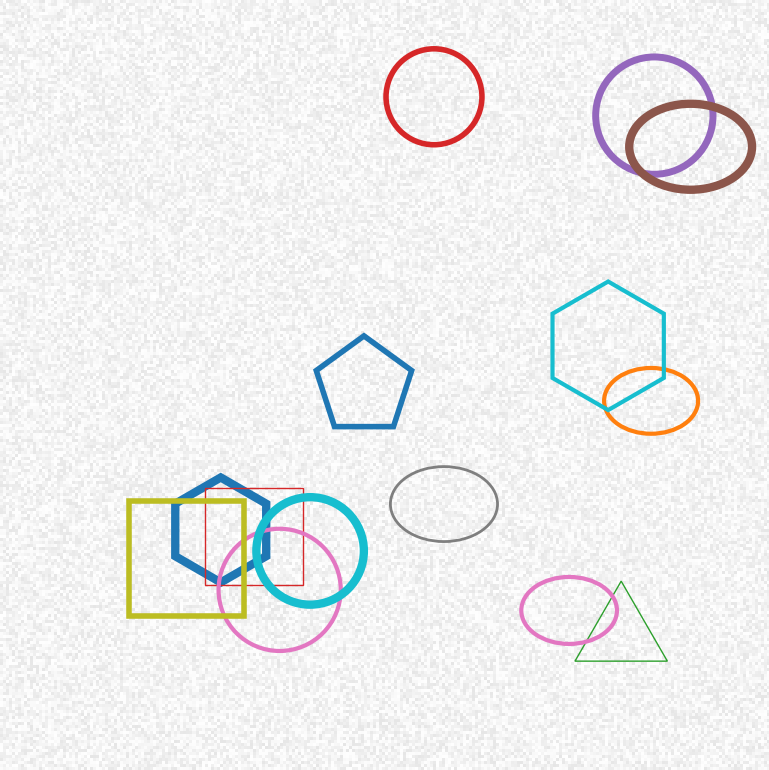[{"shape": "pentagon", "thickness": 2, "radius": 0.33, "center": [0.473, 0.499]}, {"shape": "hexagon", "thickness": 3, "radius": 0.34, "center": [0.287, 0.312]}, {"shape": "oval", "thickness": 1.5, "radius": 0.31, "center": [0.846, 0.479]}, {"shape": "triangle", "thickness": 0.5, "radius": 0.35, "center": [0.807, 0.176]}, {"shape": "circle", "thickness": 2, "radius": 0.31, "center": [0.564, 0.874]}, {"shape": "square", "thickness": 0.5, "radius": 0.32, "center": [0.33, 0.303]}, {"shape": "circle", "thickness": 2.5, "radius": 0.38, "center": [0.85, 0.85]}, {"shape": "oval", "thickness": 3, "radius": 0.4, "center": [0.897, 0.809]}, {"shape": "circle", "thickness": 1.5, "radius": 0.4, "center": [0.363, 0.234]}, {"shape": "oval", "thickness": 1.5, "radius": 0.31, "center": [0.739, 0.207]}, {"shape": "oval", "thickness": 1, "radius": 0.35, "center": [0.577, 0.345]}, {"shape": "square", "thickness": 2, "radius": 0.38, "center": [0.242, 0.275]}, {"shape": "hexagon", "thickness": 1.5, "radius": 0.42, "center": [0.79, 0.551]}, {"shape": "circle", "thickness": 3, "radius": 0.35, "center": [0.403, 0.285]}]